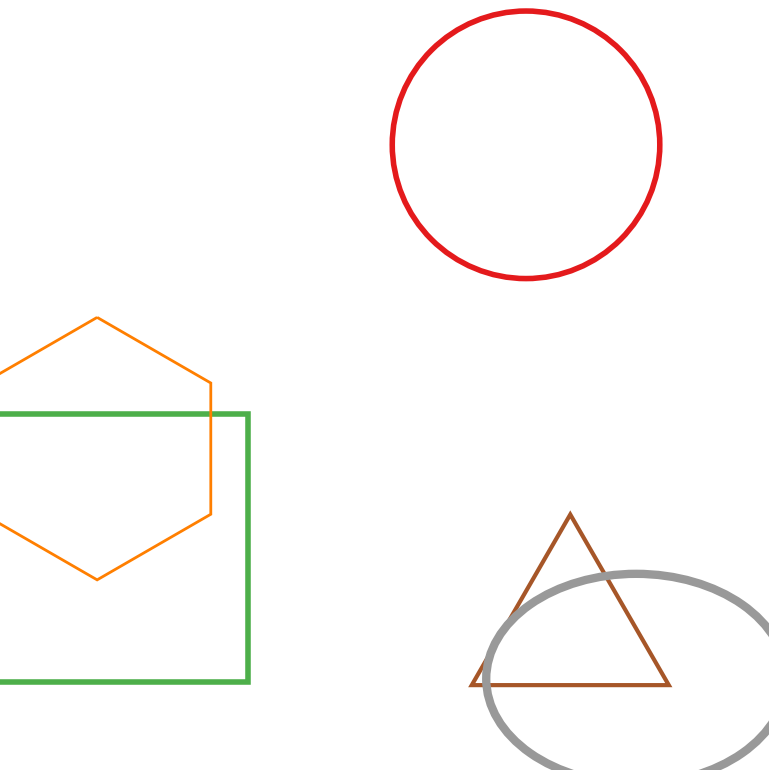[{"shape": "circle", "thickness": 2, "radius": 0.87, "center": [0.683, 0.812]}, {"shape": "square", "thickness": 2, "radius": 0.87, "center": [0.148, 0.289]}, {"shape": "hexagon", "thickness": 1, "radius": 0.85, "center": [0.126, 0.417]}, {"shape": "triangle", "thickness": 1.5, "radius": 0.74, "center": [0.741, 0.184]}, {"shape": "oval", "thickness": 3, "radius": 0.97, "center": [0.826, 0.118]}]